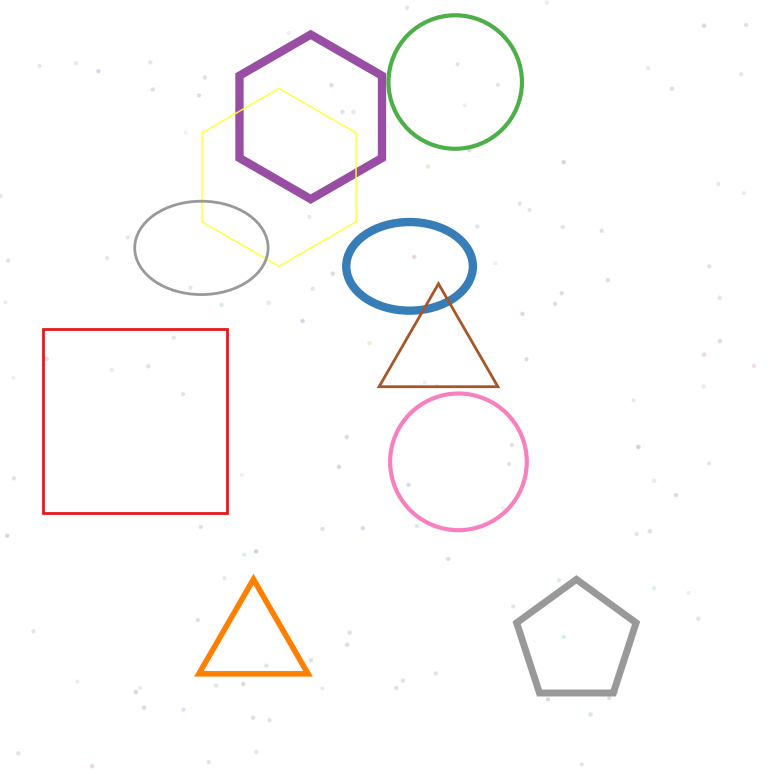[{"shape": "square", "thickness": 1, "radius": 0.6, "center": [0.175, 0.454]}, {"shape": "oval", "thickness": 3, "radius": 0.41, "center": [0.532, 0.654]}, {"shape": "circle", "thickness": 1.5, "radius": 0.43, "center": [0.591, 0.893]}, {"shape": "hexagon", "thickness": 3, "radius": 0.53, "center": [0.404, 0.848]}, {"shape": "triangle", "thickness": 2, "radius": 0.41, "center": [0.329, 0.166]}, {"shape": "hexagon", "thickness": 0.5, "radius": 0.58, "center": [0.362, 0.77]}, {"shape": "triangle", "thickness": 1, "radius": 0.45, "center": [0.569, 0.542]}, {"shape": "circle", "thickness": 1.5, "radius": 0.44, "center": [0.595, 0.4]}, {"shape": "pentagon", "thickness": 2.5, "radius": 0.41, "center": [0.749, 0.166]}, {"shape": "oval", "thickness": 1, "radius": 0.43, "center": [0.262, 0.678]}]